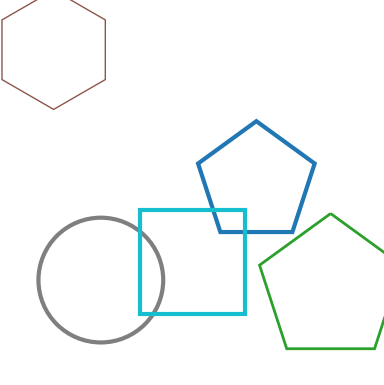[{"shape": "pentagon", "thickness": 3, "radius": 0.8, "center": [0.666, 0.526]}, {"shape": "pentagon", "thickness": 2, "radius": 0.97, "center": [0.859, 0.251]}, {"shape": "hexagon", "thickness": 1, "radius": 0.77, "center": [0.139, 0.871]}, {"shape": "circle", "thickness": 3, "radius": 0.81, "center": [0.262, 0.273]}, {"shape": "square", "thickness": 3, "radius": 0.68, "center": [0.5, 0.319]}]